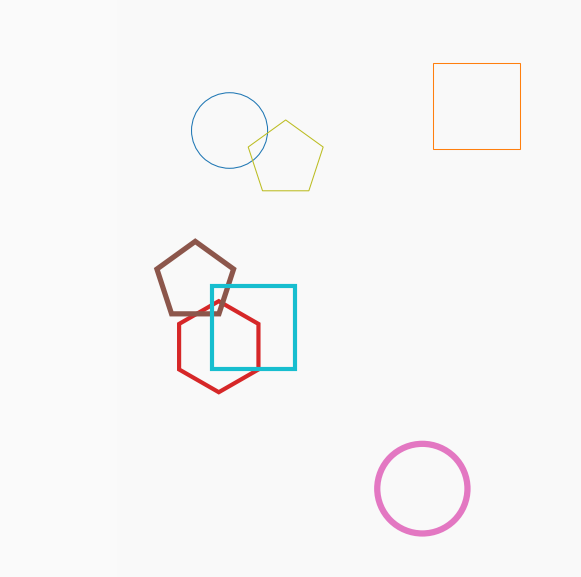[{"shape": "circle", "thickness": 0.5, "radius": 0.33, "center": [0.395, 0.773]}, {"shape": "square", "thickness": 0.5, "radius": 0.37, "center": [0.82, 0.815]}, {"shape": "hexagon", "thickness": 2, "radius": 0.39, "center": [0.376, 0.399]}, {"shape": "pentagon", "thickness": 2.5, "radius": 0.35, "center": [0.336, 0.512]}, {"shape": "circle", "thickness": 3, "radius": 0.39, "center": [0.727, 0.153]}, {"shape": "pentagon", "thickness": 0.5, "radius": 0.34, "center": [0.492, 0.724]}, {"shape": "square", "thickness": 2, "radius": 0.36, "center": [0.436, 0.432]}]